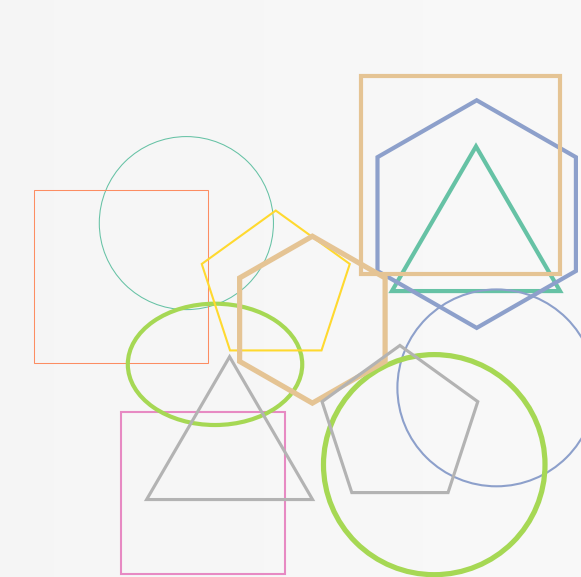[{"shape": "circle", "thickness": 0.5, "radius": 0.75, "center": [0.321, 0.613]}, {"shape": "triangle", "thickness": 2, "radius": 0.83, "center": [0.819, 0.579]}, {"shape": "square", "thickness": 0.5, "radius": 0.75, "center": [0.208, 0.52]}, {"shape": "hexagon", "thickness": 2, "radius": 0.99, "center": [0.82, 0.628]}, {"shape": "circle", "thickness": 1, "radius": 0.85, "center": [0.854, 0.327]}, {"shape": "square", "thickness": 1, "radius": 0.7, "center": [0.349, 0.146]}, {"shape": "circle", "thickness": 2.5, "radius": 0.95, "center": [0.747, 0.195]}, {"shape": "oval", "thickness": 2, "radius": 0.75, "center": [0.37, 0.368]}, {"shape": "pentagon", "thickness": 1, "radius": 0.67, "center": [0.474, 0.501]}, {"shape": "hexagon", "thickness": 2.5, "radius": 0.72, "center": [0.537, 0.446]}, {"shape": "square", "thickness": 2, "radius": 0.86, "center": [0.792, 0.696]}, {"shape": "pentagon", "thickness": 1.5, "radius": 0.7, "center": [0.688, 0.26]}, {"shape": "triangle", "thickness": 1.5, "radius": 0.82, "center": [0.395, 0.217]}]